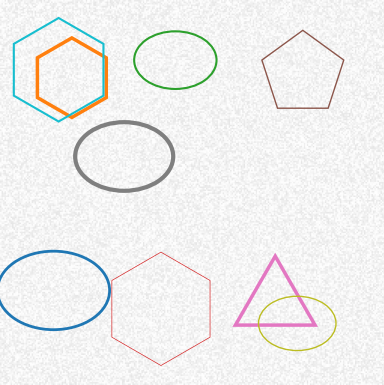[{"shape": "oval", "thickness": 2, "radius": 0.73, "center": [0.139, 0.246]}, {"shape": "hexagon", "thickness": 2.5, "radius": 0.52, "center": [0.187, 0.798]}, {"shape": "oval", "thickness": 1.5, "radius": 0.53, "center": [0.455, 0.844]}, {"shape": "hexagon", "thickness": 0.5, "radius": 0.74, "center": [0.418, 0.198]}, {"shape": "pentagon", "thickness": 1, "radius": 0.56, "center": [0.787, 0.809]}, {"shape": "triangle", "thickness": 2.5, "radius": 0.6, "center": [0.715, 0.215]}, {"shape": "oval", "thickness": 3, "radius": 0.64, "center": [0.323, 0.594]}, {"shape": "oval", "thickness": 1, "radius": 0.5, "center": [0.772, 0.16]}, {"shape": "hexagon", "thickness": 1.5, "radius": 0.67, "center": [0.152, 0.819]}]